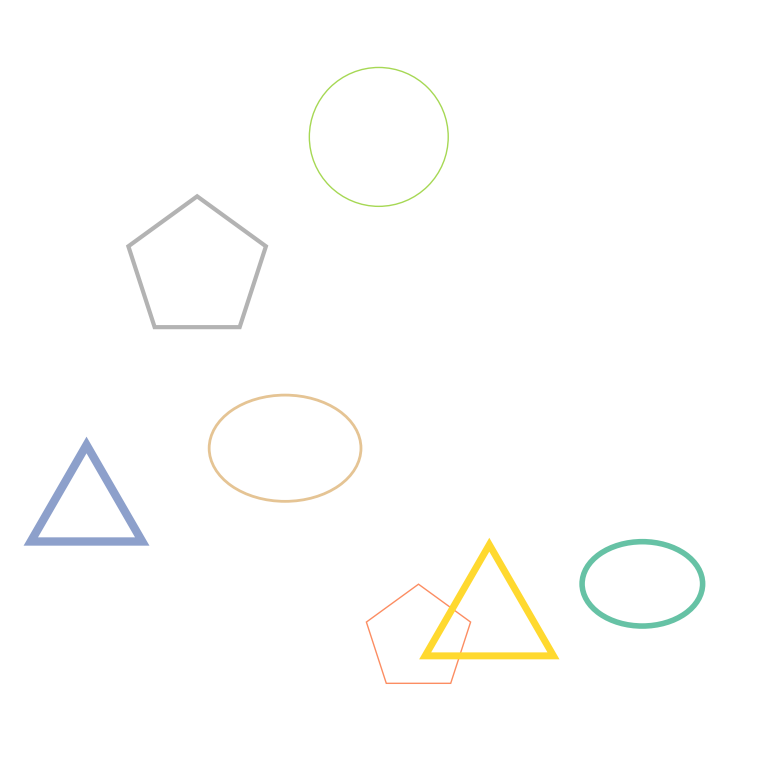[{"shape": "oval", "thickness": 2, "radius": 0.39, "center": [0.834, 0.242]}, {"shape": "pentagon", "thickness": 0.5, "radius": 0.36, "center": [0.543, 0.17]}, {"shape": "triangle", "thickness": 3, "radius": 0.42, "center": [0.112, 0.339]}, {"shape": "circle", "thickness": 0.5, "radius": 0.45, "center": [0.492, 0.822]}, {"shape": "triangle", "thickness": 2.5, "radius": 0.48, "center": [0.635, 0.196]}, {"shape": "oval", "thickness": 1, "radius": 0.49, "center": [0.37, 0.418]}, {"shape": "pentagon", "thickness": 1.5, "radius": 0.47, "center": [0.256, 0.651]}]